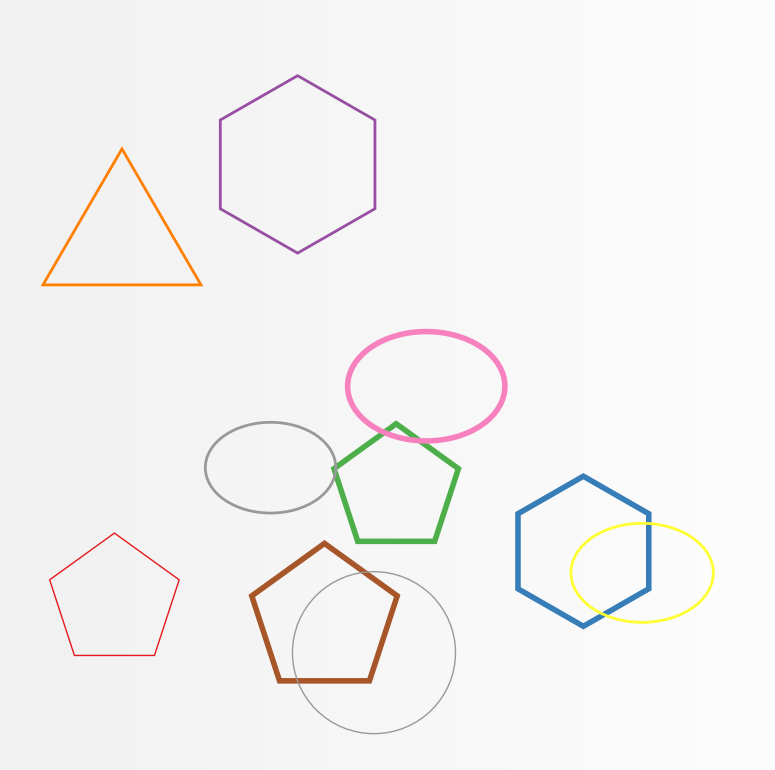[{"shape": "pentagon", "thickness": 0.5, "radius": 0.44, "center": [0.148, 0.22]}, {"shape": "hexagon", "thickness": 2, "radius": 0.49, "center": [0.753, 0.284]}, {"shape": "pentagon", "thickness": 2, "radius": 0.42, "center": [0.511, 0.365]}, {"shape": "hexagon", "thickness": 1, "radius": 0.58, "center": [0.384, 0.787]}, {"shape": "triangle", "thickness": 1, "radius": 0.59, "center": [0.157, 0.689]}, {"shape": "oval", "thickness": 1, "radius": 0.46, "center": [0.829, 0.256]}, {"shape": "pentagon", "thickness": 2, "radius": 0.49, "center": [0.419, 0.196]}, {"shape": "oval", "thickness": 2, "radius": 0.51, "center": [0.55, 0.498]}, {"shape": "oval", "thickness": 1, "radius": 0.42, "center": [0.349, 0.393]}, {"shape": "circle", "thickness": 0.5, "radius": 0.53, "center": [0.483, 0.152]}]